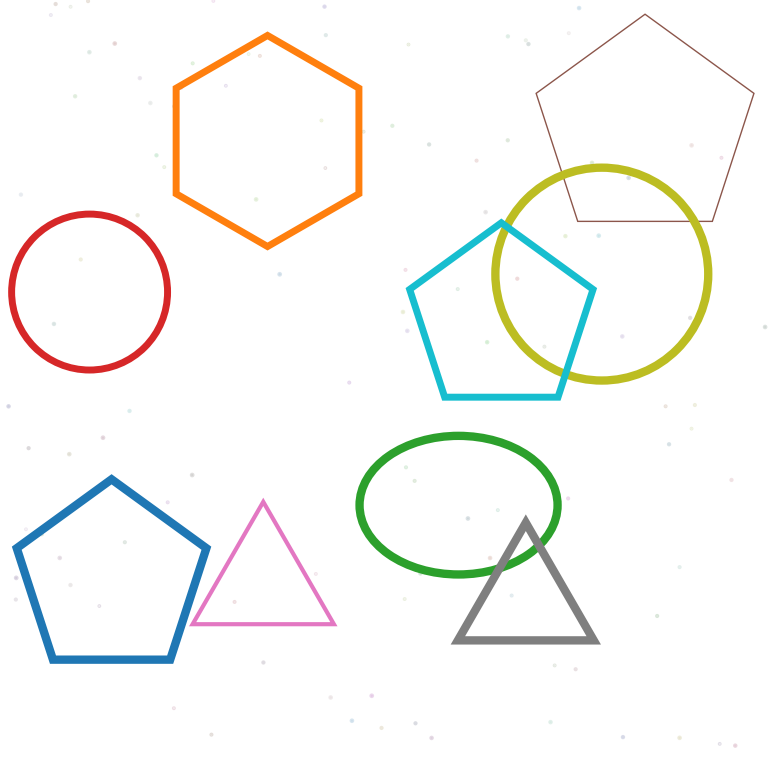[{"shape": "pentagon", "thickness": 3, "radius": 0.65, "center": [0.145, 0.248]}, {"shape": "hexagon", "thickness": 2.5, "radius": 0.69, "center": [0.347, 0.817]}, {"shape": "oval", "thickness": 3, "radius": 0.64, "center": [0.596, 0.344]}, {"shape": "circle", "thickness": 2.5, "radius": 0.51, "center": [0.116, 0.621]}, {"shape": "pentagon", "thickness": 0.5, "radius": 0.74, "center": [0.838, 0.833]}, {"shape": "triangle", "thickness": 1.5, "radius": 0.53, "center": [0.342, 0.242]}, {"shape": "triangle", "thickness": 3, "radius": 0.51, "center": [0.683, 0.219]}, {"shape": "circle", "thickness": 3, "radius": 0.69, "center": [0.782, 0.644]}, {"shape": "pentagon", "thickness": 2.5, "radius": 0.63, "center": [0.651, 0.585]}]